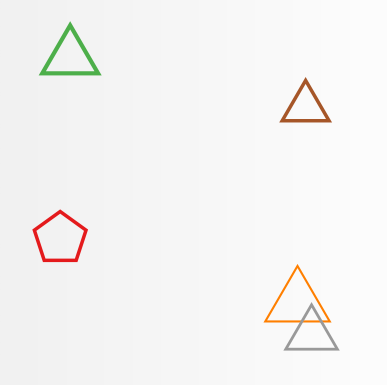[{"shape": "pentagon", "thickness": 2.5, "radius": 0.35, "center": [0.155, 0.38]}, {"shape": "triangle", "thickness": 3, "radius": 0.42, "center": [0.181, 0.851]}, {"shape": "triangle", "thickness": 1.5, "radius": 0.48, "center": [0.768, 0.213]}, {"shape": "triangle", "thickness": 2.5, "radius": 0.35, "center": [0.789, 0.721]}, {"shape": "triangle", "thickness": 2, "radius": 0.38, "center": [0.804, 0.131]}]